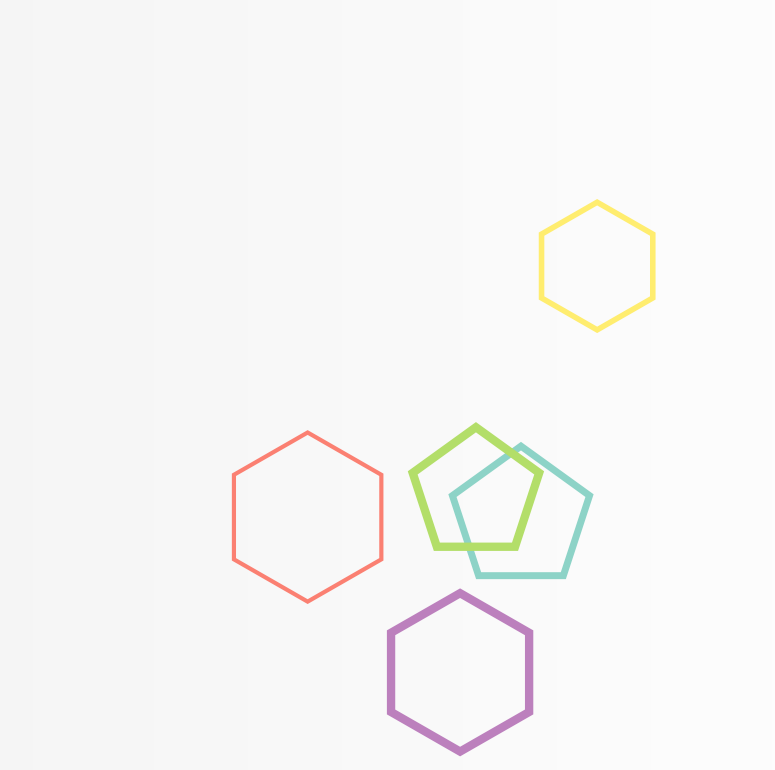[{"shape": "pentagon", "thickness": 2.5, "radius": 0.46, "center": [0.672, 0.328]}, {"shape": "hexagon", "thickness": 1.5, "radius": 0.55, "center": [0.397, 0.328]}, {"shape": "pentagon", "thickness": 3, "radius": 0.43, "center": [0.614, 0.359]}, {"shape": "hexagon", "thickness": 3, "radius": 0.51, "center": [0.594, 0.127]}, {"shape": "hexagon", "thickness": 2, "radius": 0.41, "center": [0.771, 0.654]}]